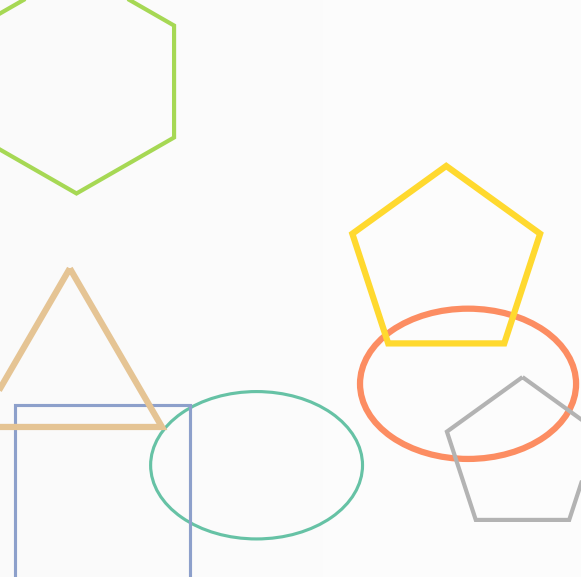[{"shape": "oval", "thickness": 1.5, "radius": 0.91, "center": [0.441, 0.193]}, {"shape": "oval", "thickness": 3, "radius": 0.93, "center": [0.805, 0.335]}, {"shape": "square", "thickness": 1.5, "radius": 0.75, "center": [0.177, 0.148]}, {"shape": "hexagon", "thickness": 2, "radius": 0.97, "center": [0.132, 0.858]}, {"shape": "pentagon", "thickness": 3, "radius": 0.85, "center": [0.768, 0.542]}, {"shape": "triangle", "thickness": 3, "radius": 0.92, "center": [0.12, 0.351]}, {"shape": "pentagon", "thickness": 2, "radius": 0.68, "center": [0.899, 0.209]}]